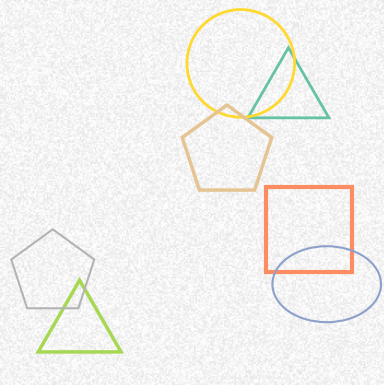[{"shape": "triangle", "thickness": 2, "radius": 0.61, "center": [0.749, 0.755]}, {"shape": "square", "thickness": 3, "radius": 0.56, "center": [0.803, 0.404]}, {"shape": "oval", "thickness": 1.5, "radius": 0.7, "center": [0.849, 0.262]}, {"shape": "triangle", "thickness": 2.5, "radius": 0.62, "center": [0.207, 0.148]}, {"shape": "circle", "thickness": 2, "radius": 0.7, "center": [0.625, 0.835]}, {"shape": "pentagon", "thickness": 2.5, "radius": 0.61, "center": [0.59, 0.605]}, {"shape": "pentagon", "thickness": 1.5, "radius": 0.57, "center": [0.137, 0.291]}]